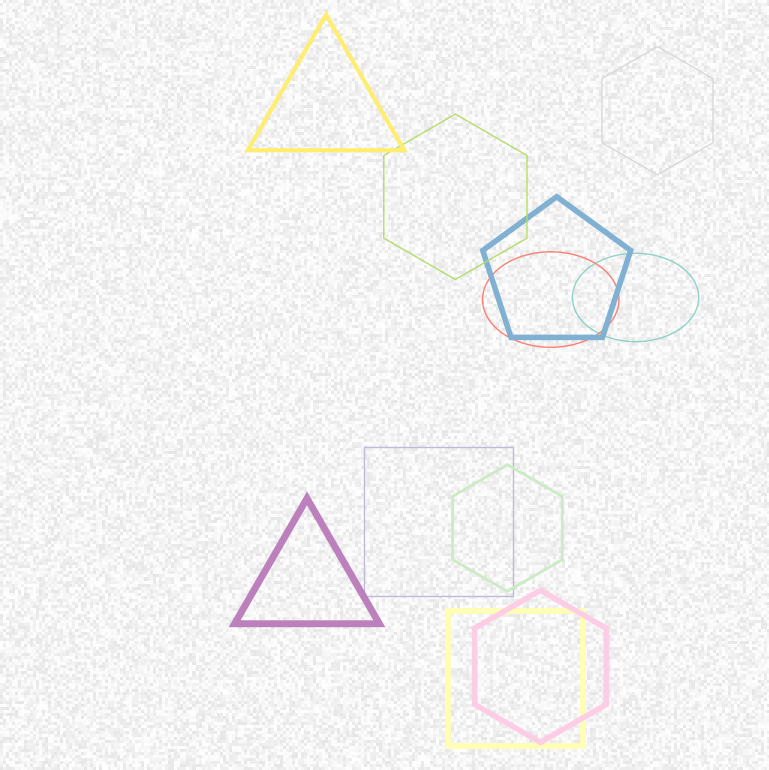[{"shape": "oval", "thickness": 0.5, "radius": 0.41, "center": [0.825, 0.614]}, {"shape": "square", "thickness": 2, "radius": 0.44, "center": [0.669, 0.119]}, {"shape": "square", "thickness": 0.5, "radius": 0.48, "center": [0.569, 0.322]}, {"shape": "oval", "thickness": 0.5, "radius": 0.44, "center": [0.715, 0.611]}, {"shape": "pentagon", "thickness": 2, "radius": 0.51, "center": [0.723, 0.644]}, {"shape": "hexagon", "thickness": 0.5, "radius": 0.54, "center": [0.591, 0.744]}, {"shape": "hexagon", "thickness": 2, "radius": 0.49, "center": [0.702, 0.135]}, {"shape": "hexagon", "thickness": 0.5, "radius": 0.42, "center": [0.854, 0.856]}, {"shape": "triangle", "thickness": 2.5, "radius": 0.54, "center": [0.399, 0.244]}, {"shape": "hexagon", "thickness": 1, "radius": 0.41, "center": [0.659, 0.314]}, {"shape": "triangle", "thickness": 1.5, "radius": 0.59, "center": [0.423, 0.864]}]